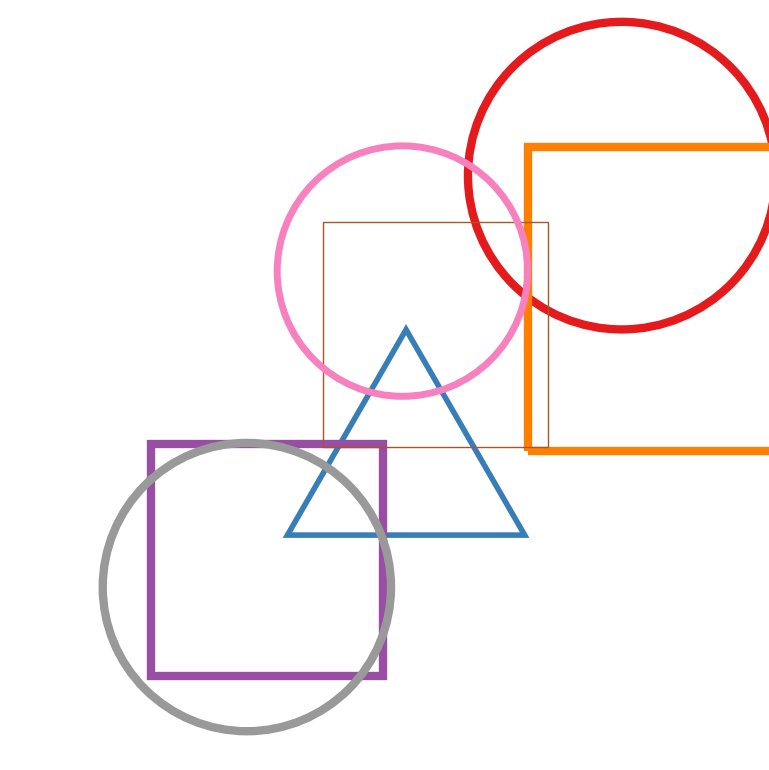[{"shape": "circle", "thickness": 3, "radius": 1.0, "center": [0.807, 0.772]}, {"shape": "triangle", "thickness": 2, "radius": 0.89, "center": [0.527, 0.394]}, {"shape": "square", "thickness": 3, "radius": 0.75, "center": [0.346, 0.273]}, {"shape": "square", "thickness": 3, "radius": 0.99, "center": [0.884, 0.612]}, {"shape": "square", "thickness": 0.5, "radius": 0.73, "center": [0.566, 0.565]}, {"shape": "circle", "thickness": 2.5, "radius": 0.81, "center": [0.523, 0.648]}, {"shape": "circle", "thickness": 3, "radius": 0.94, "center": [0.321, 0.238]}]